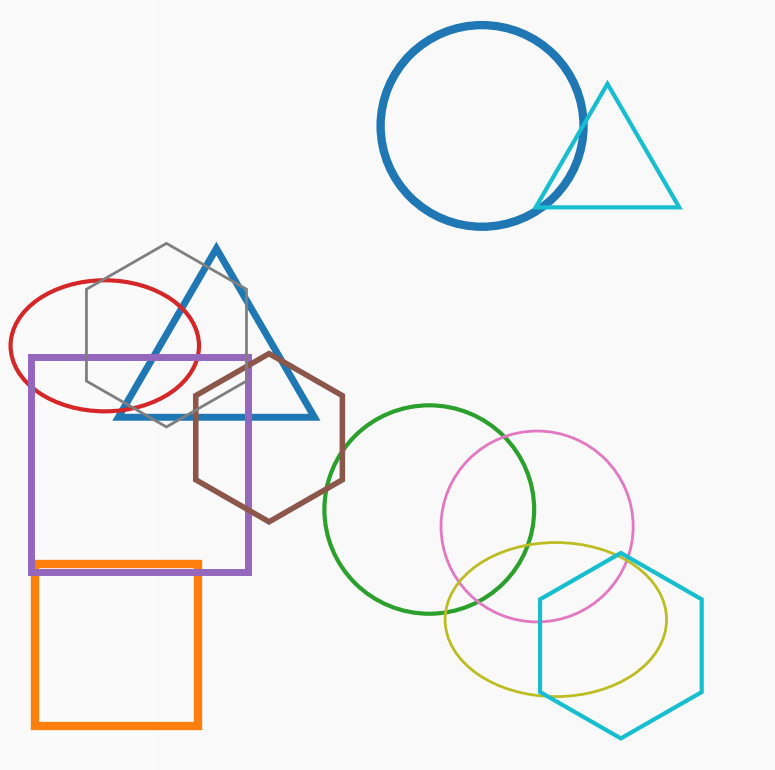[{"shape": "triangle", "thickness": 2.5, "radius": 0.73, "center": [0.279, 0.531]}, {"shape": "circle", "thickness": 3, "radius": 0.65, "center": [0.622, 0.836]}, {"shape": "square", "thickness": 3, "radius": 0.53, "center": [0.15, 0.163]}, {"shape": "circle", "thickness": 1.5, "radius": 0.68, "center": [0.554, 0.338]}, {"shape": "oval", "thickness": 1.5, "radius": 0.61, "center": [0.135, 0.551]}, {"shape": "square", "thickness": 2.5, "radius": 0.7, "center": [0.18, 0.397]}, {"shape": "hexagon", "thickness": 2, "radius": 0.55, "center": [0.347, 0.432]}, {"shape": "circle", "thickness": 1, "radius": 0.62, "center": [0.693, 0.316]}, {"shape": "hexagon", "thickness": 1, "radius": 0.6, "center": [0.215, 0.565]}, {"shape": "oval", "thickness": 1, "radius": 0.71, "center": [0.717, 0.195]}, {"shape": "triangle", "thickness": 1.5, "radius": 0.53, "center": [0.784, 0.784]}, {"shape": "hexagon", "thickness": 1.5, "radius": 0.6, "center": [0.801, 0.161]}]